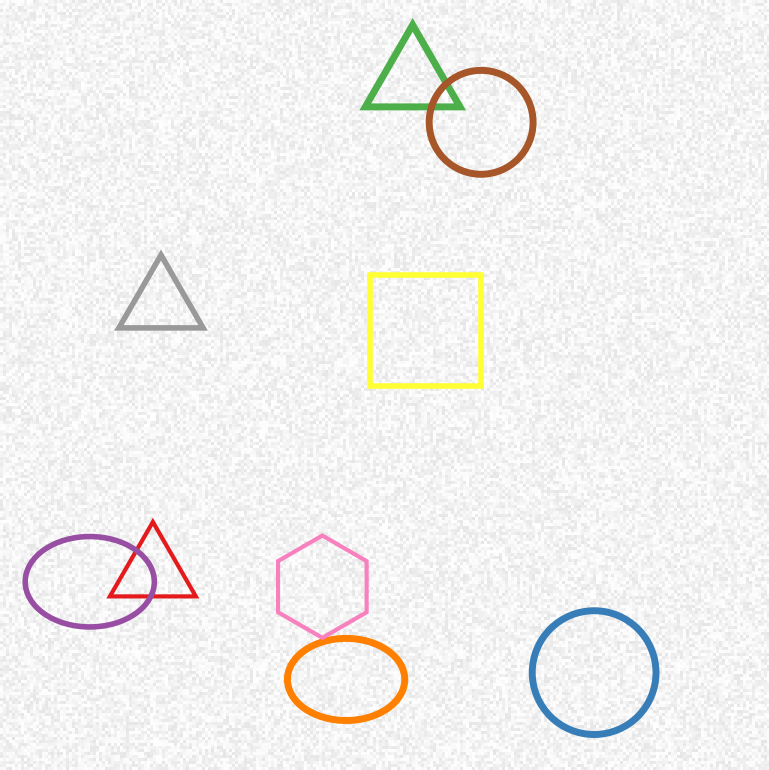[{"shape": "triangle", "thickness": 1.5, "radius": 0.32, "center": [0.199, 0.258]}, {"shape": "circle", "thickness": 2.5, "radius": 0.4, "center": [0.772, 0.126]}, {"shape": "triangle", "thickness": 2.5, "radius": 0.35, "center": [0.536, 0.897]}, {"shape": "oval", "thickness": 2, "radius": 0.42, "center": [0.117, 0.244]}, {"shape": "oval", "thickness": 2.5, "radius": 0.38, "center": [0.449, 0.118]}, {"shape": "square", "thickness": 2, "radius": 0.36, "center": [0.552, 0.57]}, {"shape": "circle", "thickness": 2.5, "radius": 0.34, "center": [0.625, 0.841]}, {"shape": "hexagon", "thickness": 1.5, "radius": 0.33, "center": [0.419, 0.238]}, {"shape": "triangle", "thickness": 2, "radius": 0.32, "center": [0.209, 0.606]}]